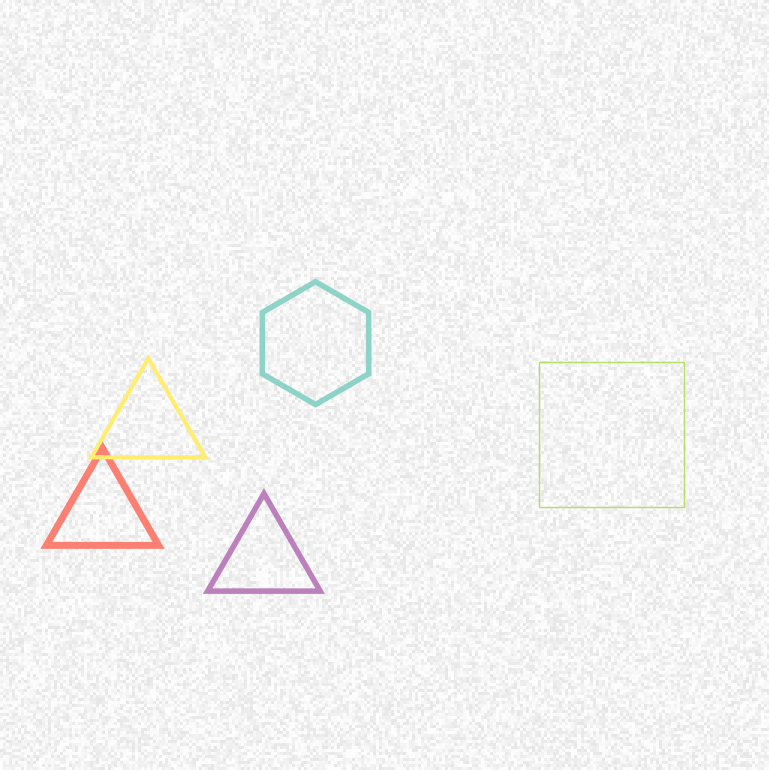[{"shape": "hexagon", "thickness": 2, "radius": 0.4, "center": [0.41, 0.554]}, {"shape": "triangle", "thickness": 2.5, "radius": 0.42, "center": [0.133, 0.334]}, {"shape": "square", "thickness": 0.5, "radius": 0.47, "center": [0.794, 0.436]}, {"shape": "triangle", "thickness": 2, "radius": 0.42, "center": [0.343, 0.275]}, {"shape": "triangle", "thickness": 1.5, "radius": 0.43, "center": [0.193, 0.449]}]